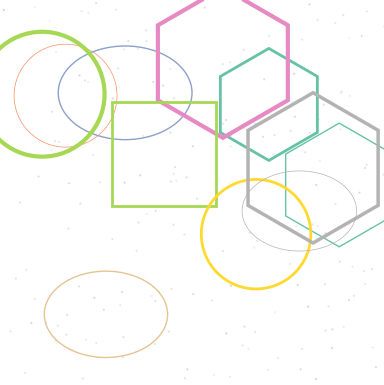[{"shape": "hexagon", "thickness": 1, "radius": 0.8, "center": [0.881, 0.52]}, {"shape": "hexagon", "thickness": 2, "radius": 0.73, "center": [0.698, 0.729]}, {"shape": "circle", "thickness": 0.5, "radius": 0.67, "center": [0.17, 0.752]}, {"shape": "oval", "thickness": 1, "radius": 0.87, "center": [0.325, 0.759]}, {"shape": "hexagon", "thickness": 3, "radius": 0.97, "center": [0.579, 0.837]}, {"shape": "square", "thickness": 2, "radius": 0.68, "center": [0.427, 0.6]}, {"shape": "circle", "thickness": 3, "radius": 0.81, "center": [0.109, 0.755]}, {"shape": "circle", "thickness": 2, "radius": 0.71, "center": [0.665, 0.392]}, {"shape": "oval", "thickness": 1, "radius": 0.8, "center": [0.275, 0.184]}, {"shape": "oval", "thickness": 0.5, "radius": 0.74, "center": [0.778, 0.452]}, {"shape": "hexagon", "thickness": 2.5, "radius": 0.98, "center": [0.813, 0.564]}]